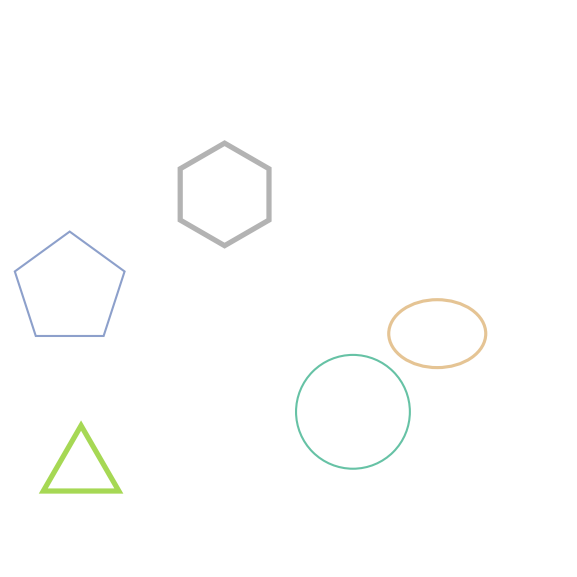[{"shape": "circle", "thickness": 1, "radius": 0.49, "center": [0.611, 0.286]}, {"shape": "pentagon", "thickness": 1, "radius": 0.5, "center": [0.121, 0.498]}, {"shape": "triangle", "thickness": 2.5, "radius": 0.38, "center": [0.14, 0.187]}, {"shape": "oval", "thickness": 1.5, "radius": 0.42, "center": [0.757, 0.421]}, {"shape": "hexagon", "thickness": 2.5, "radius": 0.44, "center": [0.389, 0.662]}]